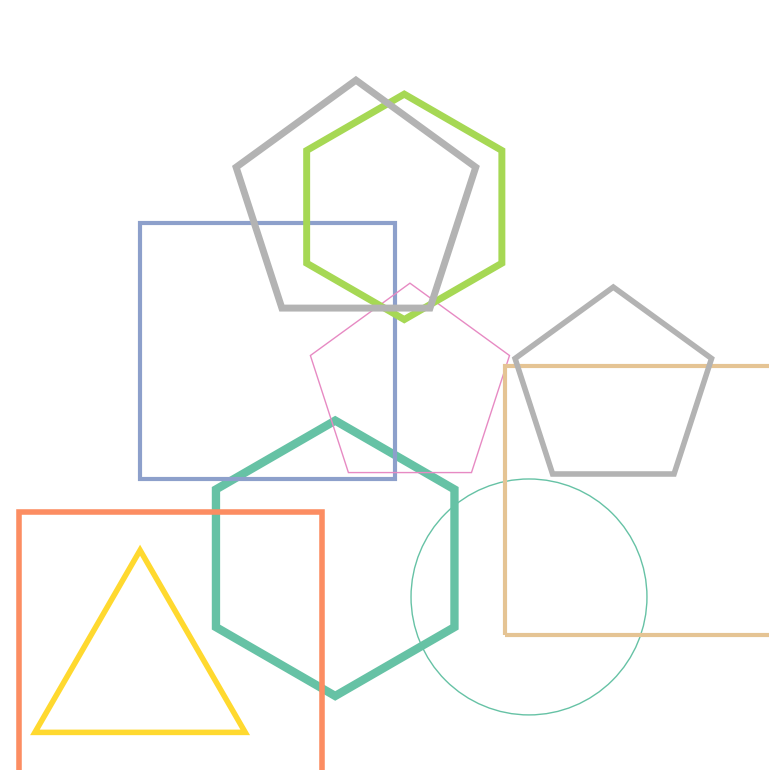[{"shape": "circle", "thickness": 0.5, "radius": 0.77, "center": [0.687, 0.225]}, {"shape": "hexagon", "thickness": 3, "radius": 0.89, "center": [0.435, 0.275]}, {"shape": "square", "thickness": 2, "radius": 0.98, "center": [0.221, 0.139]}, {"shape": "square", "thickness": 1.5, "radius": 0.83, "center": [0.347, 0.544]}, {"shape": "pentagon", "thickness": 0.5, "radius": 0.68, "center": [0.532, 0.496]}, {"shape": "hexagon", "thickness": 2.5, "radius": 0.73, "center": [0.525, 0.731]}, {"shape": "triangle", "thickness": 2, "radius": 0.79, "center": [0.182, 0.128]}, {"shape": "square", "thickness": 1.5, "radius": 0.87, "center": [0.831, 0.35]}, {"shape": "pentagon", "thickness": 2, "radius": 0.67, "center": [0.797, 0.493]}, {"shape": "pentagon", "thickness": 2.5, "radius": 0.82, "center": [0.462, 0.732]}]